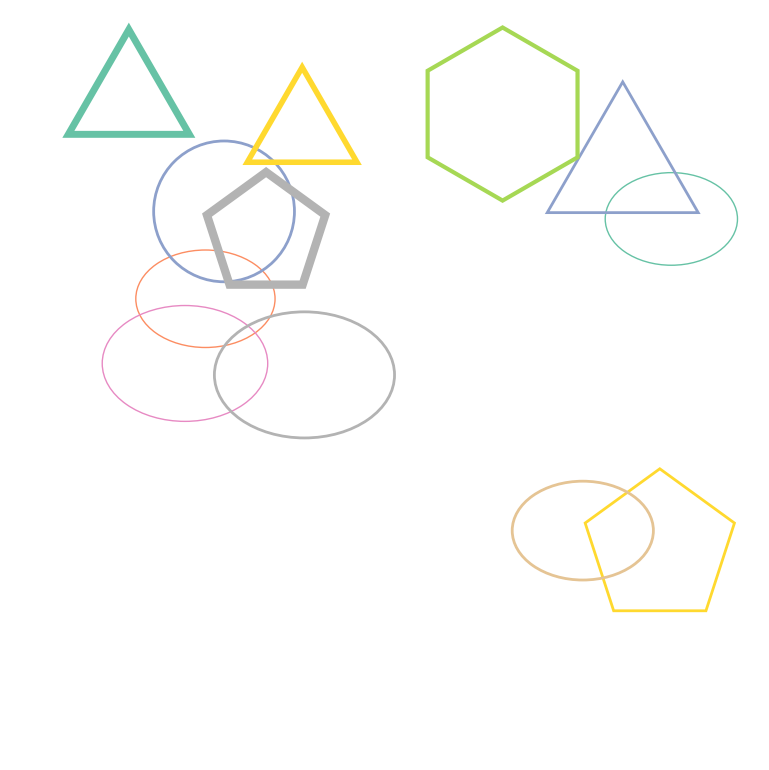[{"shape": "oval", "thickness": 0.5, "radius": 0.43, "center": [0.872, 0.716]}, {"shape": "triangle", "thickness": 2.5, "radius": 0.45, "center": [0.167, 0.871]}, {"shape": "oval", "thickness": 0.5, "radius": 0.45, "center": [0.267, 0.612]}, {"shape": "triangle", "thickness": 1, "radius": 0.57, "center": [0.809, 0.78]}, {"shape": "circle", "thickness": 1, "radius": 0.46, "center": [0.291, 0.725]}, {"shape": "oval", "thickness": 0.5, "radius": 0.54, "center": [0.24, 0.528]}, {"shape": "hexagon", "thickness": 1.5, "radius": 0.56, "center": [0.653, 0.852]}, {"shape": "triangle", "thickness": 2, "radius": 0.41, "center": [0.392, 0.83]}, {"shape": "pentagon", "thickness": 1, "radius": 0.51, "center": [0.857, 0.289]}, {"shape": "oval", "thickness": 1, "radius": 0.46, "center": [0.757, 0.311]}, {"shape": "oval", "thickness": 1, "radius": 0.58, "center": [0.395, 0.513]}, {"shape": "pentagon", "thickness": 3, "radius": 0.4, "center": [0.346, 0.696]}]